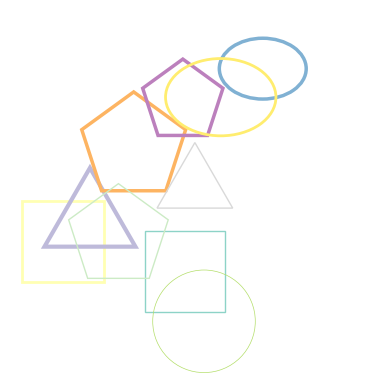[{"shape": "square", "thickness": 1, "radius": 0.52, "center": [0.481, 0.295]}, {"shape": "square", "thickness": 2, "radius": 0.53, "center": [0.164, 0.373]}, {"shape": "triangle", "thickness": 3, "radius": 0.68, "center": [0.234, 0.428]}, {"shape": "oval", "thickness": 2.5, "radius": 0.56, "center": [0.682, 0.822]}, {"shape": "pentagon", "thickness": 2.5, "radius": 0.71, "center": [0.347, 0.619]}, {"shape": "circle", "thickness": 0.5, "radius": 0.67, "center": [0.53, 0.165]}, {"shape": "triangle", "thickness": 1, "radius": 0.57, "center": [0.506, 0.516]}, {"shape": "pentagon", "thickness": 2.5, "radius": 0.55, "center": [0.475, 0.737]}, {"shape": "pentagon", "thickness": 1, "radius": 0.68, "center": [0.308, 0.387]}, {"shape": "oval", "thickness": 2, "radius": 0.72, "center": [0.573, 0.748]}]